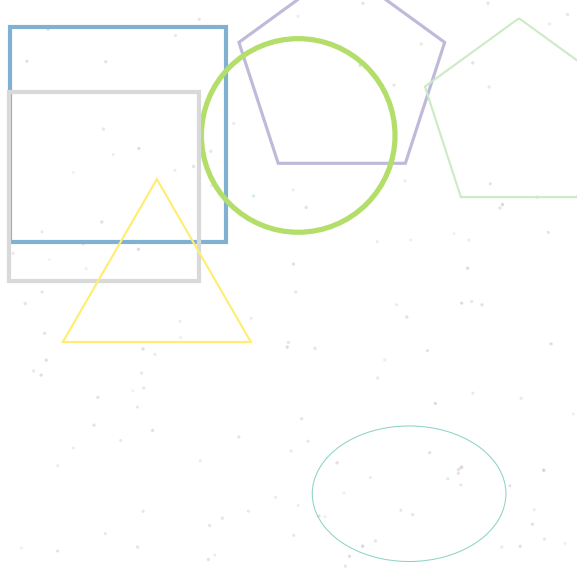[{"shape": "oval", "thickness": 0.5, "radius": 0.84, "center": [0.708, 0.144]}, {"shape": "pentagon", "thickness": 1.5, "radius": 0.94, "center": [0.592, 0.868]}, {"shape": "square", "thickness": 2, "radius": 0.93, "center": [0.204, 0.766]}, {"shape": "circle", "thickness": 2.5, "radius": 0.84, "center": [0.516, 0.765]}, {"shape": "square", "thickness": 2, "radius": 0.82, "center": [0.18, 0.676]}, {"shape": "pentagon", "thickness": 1, "radius": 0.86, "center": [0.899, 0.796]}, {"shape": "triangle", "thickness": 1, "radius": 0.94, "center": [0.272, 0.501]}]